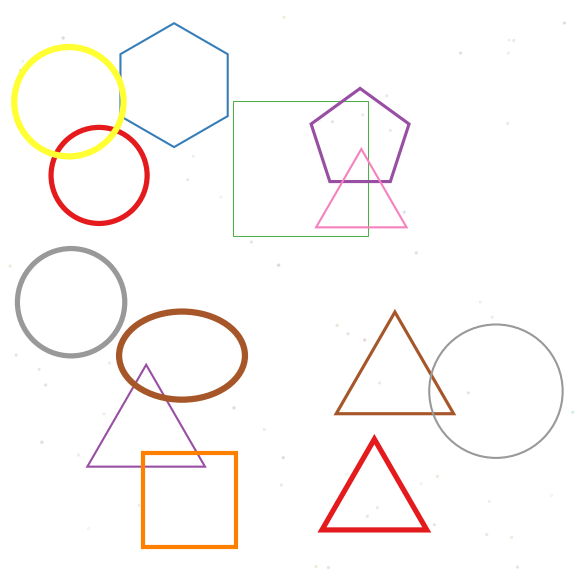[{"shape": "triangle", "thickness": 2.5, "radius": 0.52, "center": [0.648, 0.134]}, {"shape": "circle", "thickness": 2.5, "radius": 0.42, "center": [0.172, 0.695]}, {"shape": "hexagon", "thickness": 1, "radius": 0.54, "center": [0.301, 0.852]}, {"shape": "square", "thickness": 0.5, "radius": 0.58, "center": [0.52, 0.708]}, {"shape": "pentagon", "thickness": 1.5, "radius": 0.45, "center": [0.624, 0.757]}, {"shape": "triangle", "thickness": 1, "radius": 0.59, "center": [0.253, 0.25]}, {"shape": "square", "thickness": 2, "radius": 0.4, "center": [0.328, 0.134]}, {"shape": "circle", "thickness": 3, "radius": 0.47, "center": [0.119, 0.823]}, {"shape": "triangle", "thickness": 1.5, "radius": 0.59, "center": [0.684, 0.341]}, {"shape": "oval", "thickness": 3, "radius": 0.54, "center": [0.315, 0.383]}, {"shape": "triangle", "thickness": 1, "radius": 0.45, "center": [0.626, 0.651]}, {"shape": "circle", "thickness": 1, "radius": 0.58, "center": [0.859, 0.322]}, {"shape": "circle", "thickness": 2.5, "radius": 0.46, "center": [0.123, 0.476]}]